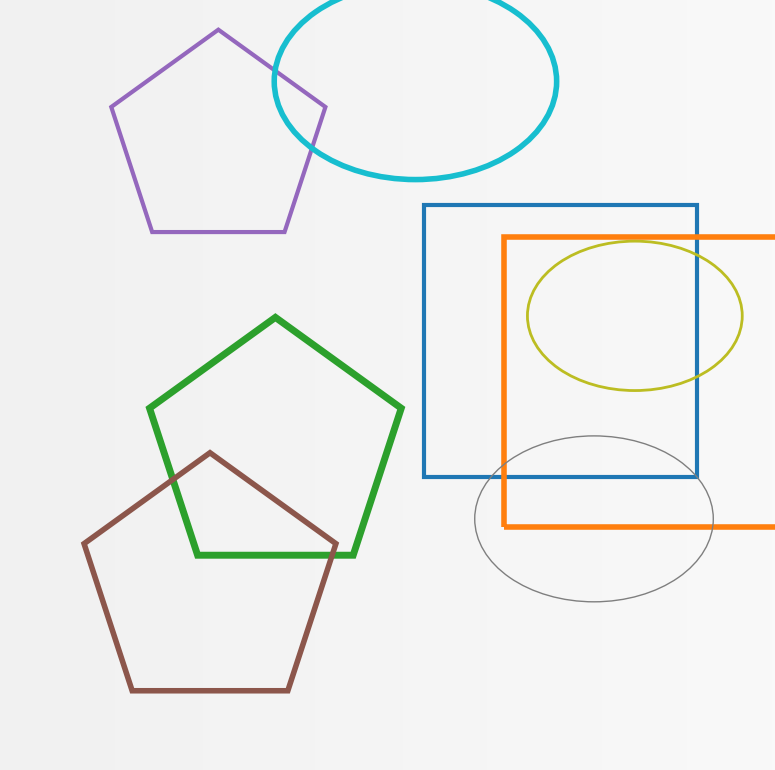[{"shape": "square", "thickness": 1.5, "radius": 0.88, "center": [0.723, 0.557]}, {"shape": "square", "thickness": 2, "radius": 0.94, "center": [0.838, 0.504]}, {"shape": "pentagon", "thickness": 2.5, "radius": 0.85, "center": [0.355, 0.417]}, {"shape": "pentagon", "thickness": 1.5, "radius": 0.73, "center": [0.282, 0.816]}, {"shape": "pentagon", "thickness": 2, "radius": 0.85, "center": [0.271, 0.241]}, {"shape": "oval", "thickness": 0.5, "radius": 0.77, "center": [0.766, 0.326]}, {"shape": "oval", "thickness": 1, "radius": 0.69, "center": [0.819, 0.59]}, {"shape": "oval", "thickness": 2, "radius": 0.91, "center": [0.536, 0.894]}]